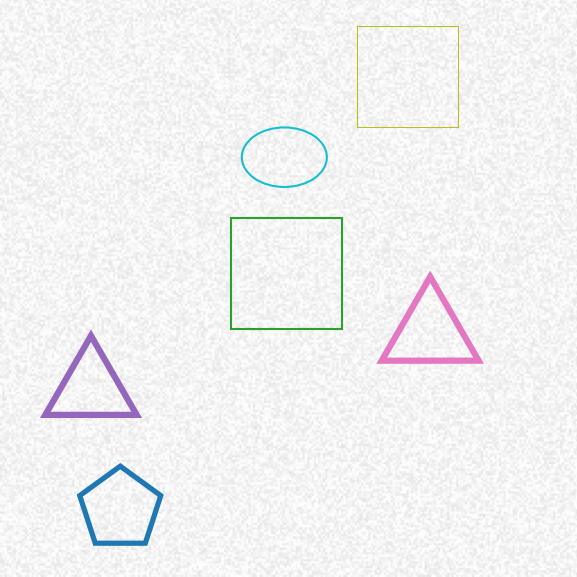[{"shape": "pentagon", "thickness": 2.5, "radius": 0.37, "center": [0.208, 0.118]}, {"shape": "square", "thickness": 1, "radius": 0.48, "center": [0.495, 0.525]}, {"shape": "triangle", "thickness": 3, "radius": 0.46, "center": [0.158, 0.326]}, {"shape": "triangle", "thickness": 3, "radius": 0.48, "center": [0.745, 0.423]}, {"shape": "square", "thickness": 0.5, "radius": 0.44, "center": [0.706, 0.866]}, {"shape": "oval", "thickness": 1, "radius": 0.37, "center": [0.492, 0.727]}]